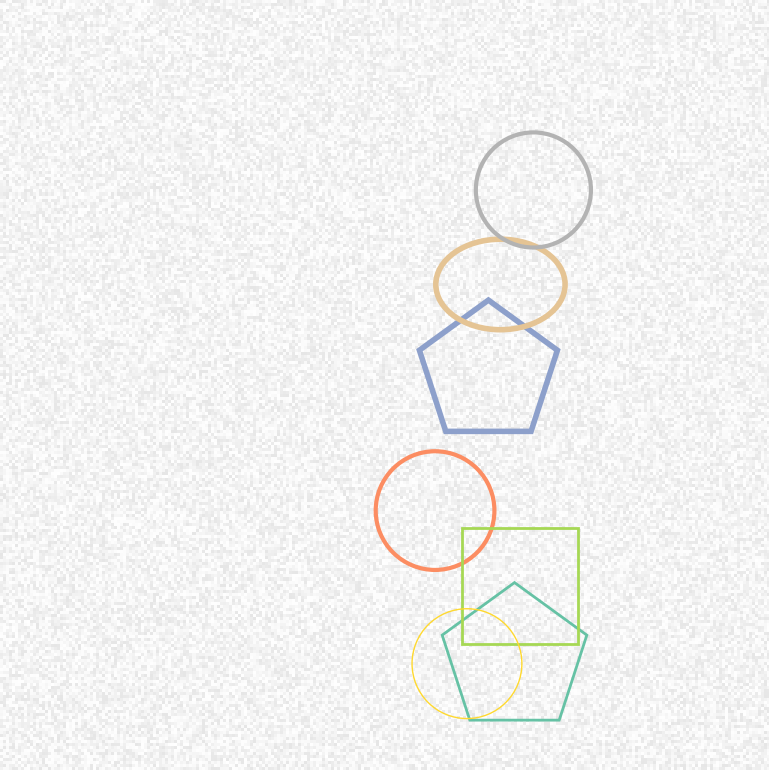[{"shape": "pentagon", "thickness": 1, "radius": 0.49, "center": [0.668, 0.145]}, {"shape": "circle", "thickness": 1.5, "radius": 0.39, "center": [0.565, 0.337]}, {"shape": "pentagon", "thickness": 2, "radius": 0.47, "center": [0.634, 0.516]}, {"shape": "square", "thickness": 1, "radius": 0.37, "center": [0.675, 0.239]}, {"shape": "circle", "thickness": 0.5, "radius": 0.36, "center": [0.606, 0.138]}, {"shape": "oval", "thickness": 2, "radius": 0.42, "center": [0.65, 0.631]}, {"shape": "circle", "thickness": 1.5, "radius": 0.37, "center": [0.693, 0.753]}]